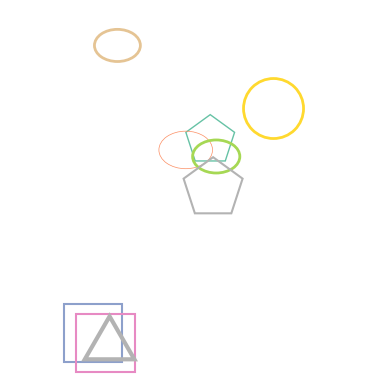[{"shape": "pentagon", "thickness": 1, "radius": 0.33, "center": [0.546, 0.636]}, {"shape": "oval", "thickness": 0.5, "radius": 0.35, "center": [0.482, 0.611]}, {"shape": "square", "thickness": 1.5, "radius": 0.38, "center": [0.241, 0.135]}, {"shape": "square", "thickness": 1.5, "radius": 0.38, "center": [0.274, 0.109]}, {"shape": "oval", "thickness": 2, "radius": 0.31, "center": [0.562, 0.594]}, {"shape": "circle", "thickness": 2, "radius": 0.39, "center": [0.71, 0.718]}, {"shape": "oval", "thickness": 2, "radius": 0.3, "center": [0.305, 0.882]}, {"shape": "triangle", "thickness": 3, "radius": 0.37, "center": [0.285, 0.104]}, {"shape": "pentagon", "thickness": 1.5, "radius": 0.4, "center": [0.553, 0.511]}]